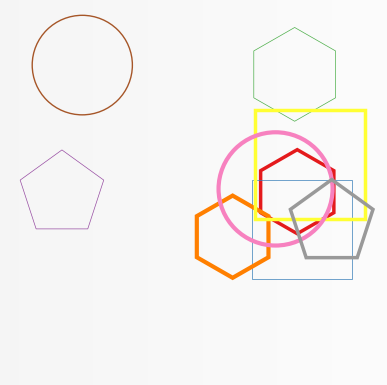[{"shape": "hexagon", "thickness": 2.5, "radius": 0.55, "center": [0.767, 0.502]}, {"shape": "square", "thickness": 0.5, "radius": 0.65, "center": [0.78, 0.403]}, {"shape": "hexagon", "thickness": 0.5, "radius": 0.61, "center": [0.76, 0.807]}, {"shape": "pentagon", "thickness": 0.5, "radius": 0.57, "center": [0.16, 0.497]}, {"shape": "hexagon", "thickness": 3, "radius": 0.53, "center": [0.6, 0.385]}, {"shape": "square", "thickness": 2.5, "radius": 0.71, "center": [0.799, 0.572]}, {"shape": "circle", "thickness": 1, "radius": 0.65, "center": [0.212, 0.831]}, {"shape": "circle", "thickness": 3, "radius": 0.74, "center": [0.711, 0.509]}, {"shape": "pentagon", "thickness": 2.5, "radius": 0.56, "center": [0.856, 0.421]}]